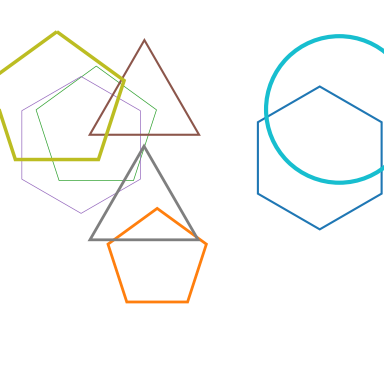[{"shape": "hexagon", "thickness": 1.5, "radius": 0.93, "center": [0.831, 0.59]}, {"shape": "pentagon", "thickness": 2, "radius": 0.67, "center": [0.408, 0.324]}, {"shape": "pentagon", "thickness": 0.5, "radius": 0.82, "center": [0.25, 0.664]}, {"shape": "hexagon", "thickness": 0.5, "radius": 0.89, "center": [0.211, 0.624]}, {"shape": "triangle", "thickness": 1.5, "radius": 0.82, "center": [0.375, 0.732]}, {"shape": "triangle", "thickness": 2, "radius": 0.81, "center": [0.374, 0.458]}, {"shape": "pentagon", "thickness": 2.5, "radius": 0.92, "center": [0.148, 0.734]}, {"shape": "circle", "thickness": 3, "radius": 0.95, "center": [0.881, 0.716]}]